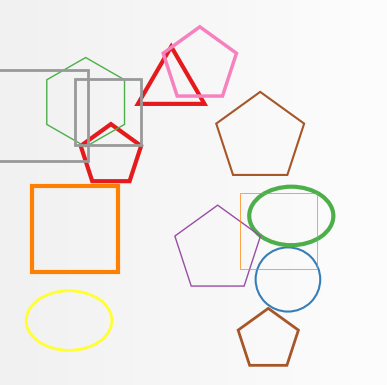[{"shape": "triangle", "thickness": 3, "radius": 0.5, "center": [0.442, 0.78]}, {"shape": "pentagon", "thickness": 3, "radius": 0.41, "center": [0.286, 0.596]}, {"shape": "circle", "thickness": 1.5, "radius": 0.42, "center": [0.743, 0.274]}, {"shape": "hexagon", "thickness": 1, "radius": 0.58, "center": [0.221, 0.735]}, {"shape": "oval", "thickness": 3, "radius": 0.54, "center": [0.752, 0.439]}, {"shape": "pentagon", "thickness": 1, "radius": 0.58, "center": [0.562, 0.351]}, {"shape": "square", "thickness": 3, "radius": 0.55, "center": [0.194, 0.405]}, {"shape": "square", "thickness": 0.5, "radius": 0.49, "center": [0.719, 0.4]}, {"shape": "oval", "thickness": 2, "radius": 0.55, "center": [0.178, 0.167]}, {"shape": "pentagon", "thickness": 1.5, "radius": 0.6, "center": [0.671, 0.642]}, {"shape": "pentagon", "thickness": 2, "radius": 0.41, "center": [0.692, 0.117]}, {"shape": "pentagon", "thickness": 2.5, "radius": 0.5, "center": [0.516, 0.831]}, {"shape": "square", "thickness": 2, "radius": 0.43, "center": [0.278, 0.708]}, {"shape": "square", "thickness": 2, "radius": 0.59, "center": [0.109, 0.7]}]